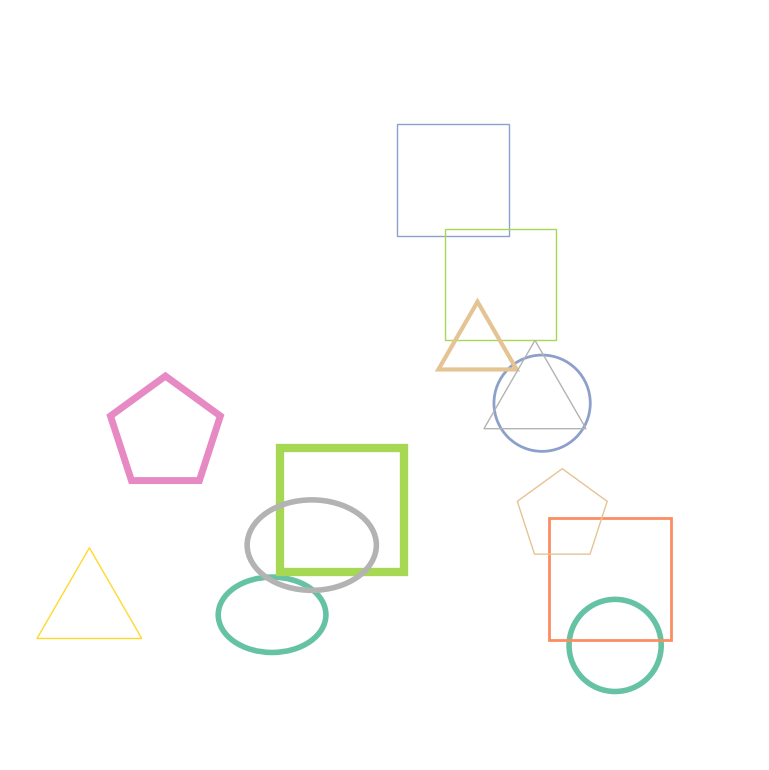[{"shape": "oval", "thickness": 2, "radius": 0.35, "center": [0.353, 0.202]}, {"shape": "circle", "thickness": 2, "radius": 0.3, "center": [0.799, 0.162]}, {"shape": "square", "thickness": 1, "radius": 0.4, "center": [0.793, 0.248]}, {"shape": "square", "thickness": 0.5, "radius": 0.36, "center": [0.588, 0.767]}, {"shape": "circle", "thickness": 1, "radius": 0.31, "center": [0.704, 0.476]}, {"shape": "pentagon", "thickness": 2.5, "radius": 0.38, "center": [0.215, 0.437]}, {"shape": "square", "thickness": 3, "radius": 0.4, "center": [0.444, 0.338]}, {"shape": "square", "thickness": 0.5, "radius": 0.36, "center": [0.651, 0.631]}, {"shape": "triangle", "thickness": 0.5, "radius": 0.39, "center": [0.116, 0.21]}, {"shape": "pentagon", "thickness": 0.5, "radius": 0.31, "center": [0.73, 0.33]}, {"shape": "triangle", "thickness": 1.5, "radius": 0.29, "center": [0.62, 0.549]}, {"shape": "triangle", "thickness": 0.5, "radius": 0.38, "center": [0.695, 0.482]}, {"shape": "oval", "thickness": 2, "radius": 0.42, "center": [0.405, 0.292]}]